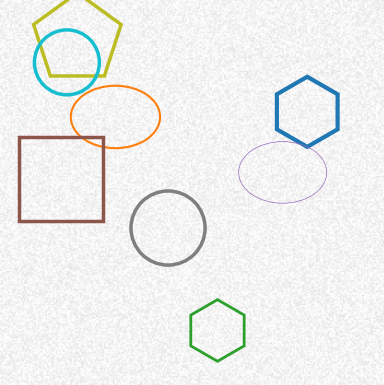[{"shape": "hexagon", "thickness": 3, "radius": 0.46, "center": [0.798, 0.71]}, {"shape": "oval", "thickness": 1.5, "radius": 0.58, "center": [0.3, 0.696]}, {"shape": "hexagon", "thickness": 2, "radius": 0.4, "center": [0.565, 0.142]}, {"shape": "oval", "thickness": 0.5, "radius": 0.57, "center": [0.734, 0.552]}, {"shape": "square", "thickness": 2.5, "radius": 0.55, "center": [0.158, 0.535]}, {"shape": "circle", "thickness": 2.5, "radius": 0.48, "center": [0.436, 0.408]}, {"shape": "pentagon", "thickness": 2.5, "radius": 0.6, "center": [0.201, 0.899]}, {"shape": "circle", "thickness": 2.5, "radius": 0.42, "center": [0.174, 0.838]}]